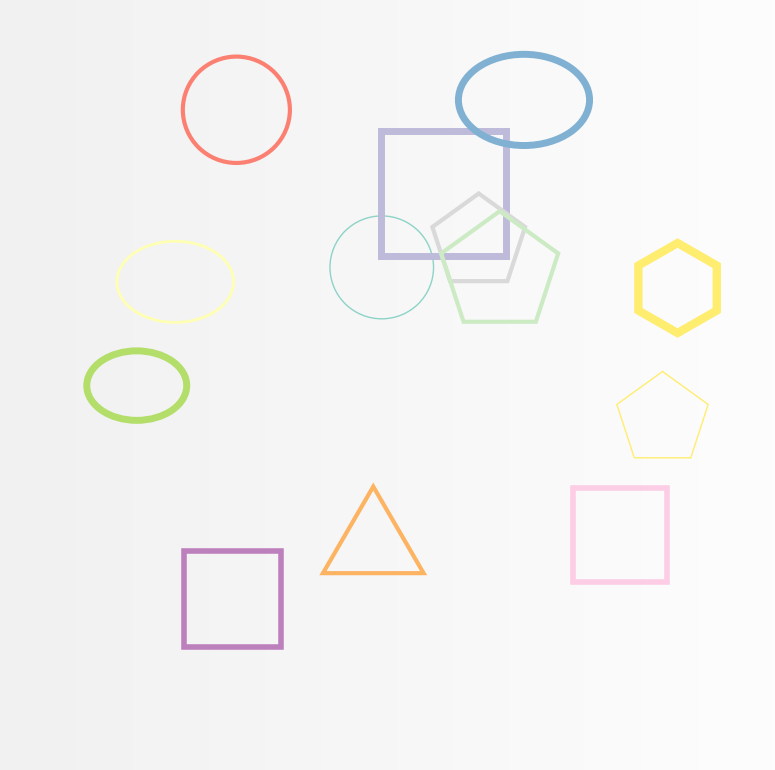[{"shape": "circle", "thickness": 0.5, "radius": 0.33, "center": [0.493, 0.653]}, {"shape": "oval", "thickness": 1, "radius": 0.38, "center": [0.226, 0.634]}, {"shape": "square", "thickness": 2.5, "radius": 0.4, "center": [0.572, 0.749]}, {"shape": "circle", "thickness": 1.5, "radius": 0.35, "center": [0.305, 0.857]}, {"shape": "oval", "thickness": 2.5, "radius": 0.42, "center": [0.676, 0.87]}, {"shape": "triangle", "thickness": 1.5, "radius": 0.37, "center": [0.482, 0.293]}, {"shape": "oval", "thickness": 2.5, "radius": 0.32, "center": [0.176, 0.499]}, {"shape": "square", "thickness": 2, "radius": 0.3, "center": [0.8, 0.305]}, {"shape": "pentagon", "thickness": 1.5, "radius": 0.31, "center": [0.618, 0.686]}, {"shape": "square", "thickness": 2, "radius": 0.31, "center": [0.3, 0.222]}, {"shape": "pentagon", "thickness": 1.5, "radius": 0.4, "center": [0.645, 0.646]}, {"shape": "pentagon", "thickness": 0.5, "radius": 0.31, "center": [0.855, 0.456]}, {"shape": "hexagon", "thickness": 3, "radius": 0.29, "center": [0.874, 0.626]}]